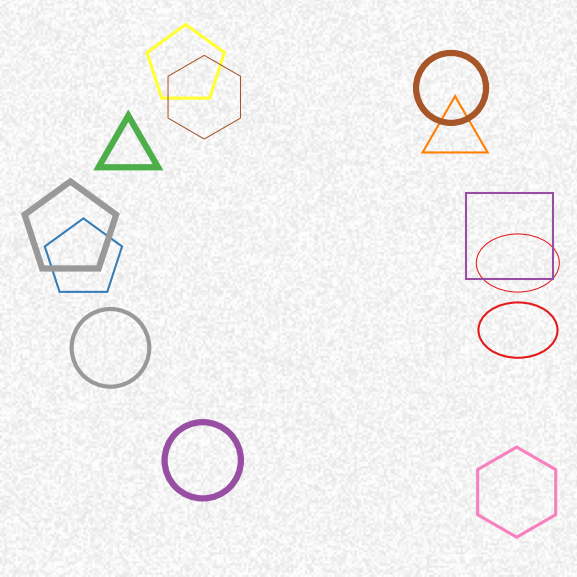[{"shape": "oval", "thickness": 1, "radius": 0.34, "center": [0.897, 0.428]}, {"shape": "oval", "thickness": 0.5, "radius": 0.36, "center": [0.897, 0.544]}, {"shape": "pentagon", "thickness": 1, "radius": 0.35, "center": [0.144, 0.551]}, {"shape": "triangle", "thickness": 3, "radius": 0.3, "center": [0.222, 0.739]}, {"shape": "square", "thickness": 1, "radius": 0.37, "center": [0.883, 0.591]}, {"shape": "circle", "thickness": 3, "radius": 0.33, "center": [0.351, 0.202]}, {"shape": "triangle", "thickness": 1, "radius": 0.32, "center": [0.788, 0.768]}, {"shape": "pentagon", "thickness": 1.5, "radius": 0.35, "center": [0.322, 0.886]}, {"shape": "hexagon", "thickness": 0.5, "radius": 0.36, "center": [0.354, 0.831]}, {"shape": "circle", "thickness": 3, "radius": 0.3, "center": [0.781, 0.847]}, {"shape": "hexagon", "thickness": 1.5, "radius": 0.39, "center": [0.895, 0.147]}, {"shape": "pentagon", "thickness": 3, "radius": 0.42, "center": [0.122, 0.602]}, {"shape": "circle", "thickness": 2, "radius": 0.34, "center": [0.191, 0.397]}]